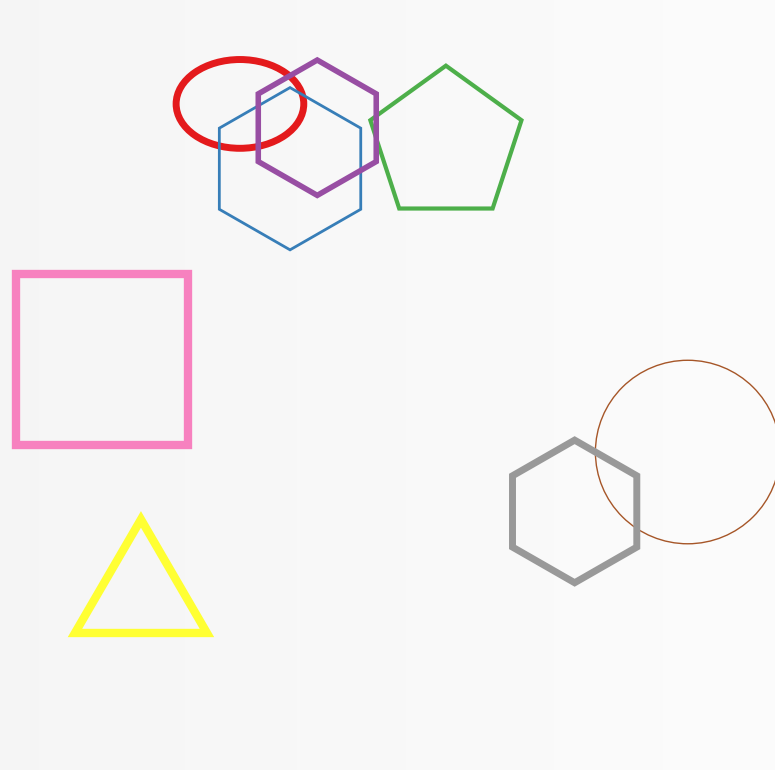[{"shape": "oval", "thickness": 2.5, "radius": 0.41, "center": [0.31, 0.865]}, {"shape": "hexagon", "thickness": 1, "radius": 0.53, "center": [0.374, 0.781]}, {"shape": "pentagon", "thickness": 1.5, "radius": 0.51, "center": [0.575, 0.812]}, {"shape": "hexagon", "thickness": 2, "radius": 0.44, "center": [0.409, 0.834]}, {"shape": "triangle", "thickness": 3, "radius": 0.49, "center": [0.182, 0.227]}, {"shape": "circle", "thickness": 0.5, "radius": 0.6, "center": [0.887, 0.413]}, {"shape": "square", "thickness": 3, "radius": 0.56, "center": [0.131, 0.533]}, {"shape": "hexagon", "thickness": 2.5, "radius": 0.46, "center": [0.741, 0.336]}]